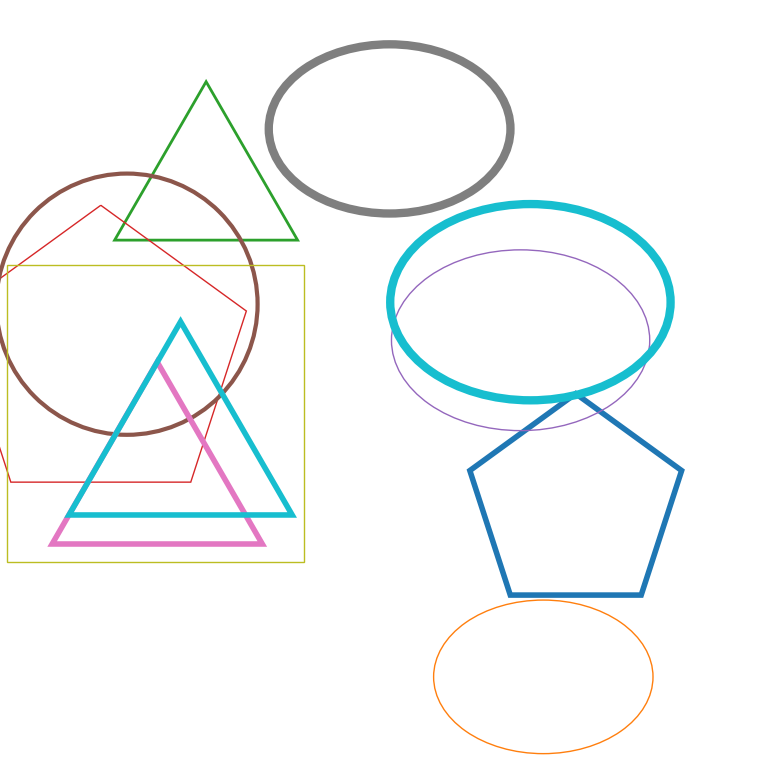[{"shape": "pentagon", "thickness": 2, "radius": 0.72, "center": [0.748, 0.344]}, {"shape": "oval", "thickness": 0.5, "radius": 0.71, "center": [0.706, 0.121]}, {"shape": "triangle", "thickness": 1, "radius": 0.69, "center": [0.268, 0.757]}, {"shape": "pentagon", "thickness": 0.5, "radius": 0.99, "center": [0.131, 0.535]}, {"shape": "oval", "thickness": 0.5, "radius": 0.84, "center": [0.676, 0.558]}, {"shape": "circle", "thickness": 1.5, "radius": 0.85, "center": [0.165, 0.605]}, {"shape": "triangle", "thickness": 2, "radius": 0.79, "center": [0.204, 0.372]}, {"shape": "oval", "thickness": 3, "radius": 0.78, "center": [0.506, 0.833]}, {"shape": "square", "thickness": 0.5, "radius": 0.96, "center": [0.202, 0.463]}, {"shape": "triangle", "thickness": 2, "radius": 0.84, "center": [0.235, 0.415]}, {"shape": "oval", "thickness": 3, "radius": 0.91, "center": [0.689, 0.608]}]